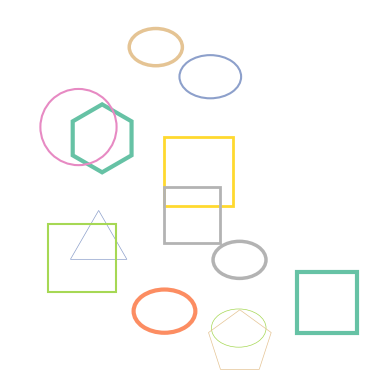[{"shape": "square", "thickness": 3, "radius": 0.39, "center": [0.849, 0.214]}, {"shape": "hexagon", "thickness": 3, "radius": 0.44, "center": [0.265, 0.641]}, {"shape": "oval", "thickness": 3, "radius": 0.4, "center": [0.427, 0.192]}, {"shape": "oval", "thickness": 1.5, "radius": 0.4, "center": [0.546, 0.801]}, {"shape": "triangle", "thickness": 0.5, "radius": 0.42, "center": [0.256, 0.369]}, {"shape": "circle", "thickness": 1.5, "radius": 0.49, "center": [0.204, 0.67]}, {"shape": "square", "thickness": 1.5, "radius": 0.44, "center": [0.213, 0.329]}, {"shape": "oval", "thickness": 0.5, "radius": 0.35, "center": [0.62, 0.148]}, {"shape": "square", "thickness": 2, "radius": 0.45, "center": [0.517, 0.555]}, {"shape": "pentagon", "thickness": 0.5, "radius": 0.43, "center": [0.623, 0.11]}, {"shape": "oval", "thickness": 2.5, "radius": 0.35, "center": [0.405, 0.878]}, {"shape": "square", "thickness": 2, "radius": 0.36, "center": [0.499, 0.441]}, {"shape": "oval", "thickness": 2.5, "radius": 0.34, "center": [0.622, 0.325]}]